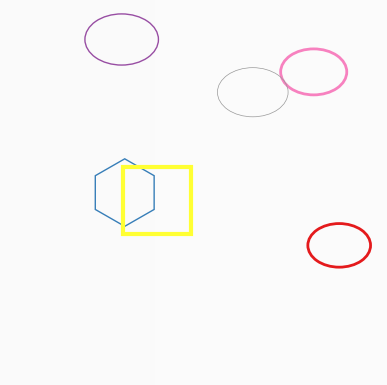[{"shape": "oval", "thickness": 2, "radius": 0.4, "center": [0.875, 0.363]}, {"shape": "hexagon", "thickness": 1, "radius": 0.44, "center": [0.322, 0.5]}, {"shape": "oval", "thickness": 1, "radius": 0.47, "center": [0.314, 0.897]}, {"shape": "square", "thickness": 3, "radius": 0.44, "center": [0.406, 0.479]}, {"shape": "oval", "thickness": 2, "radius": 0.43, "center": [0.81, 0.813]}, {"shape": "oval", "thickness": 0.5, "radius": 0.46, "center": [0.652, 0.76]}]